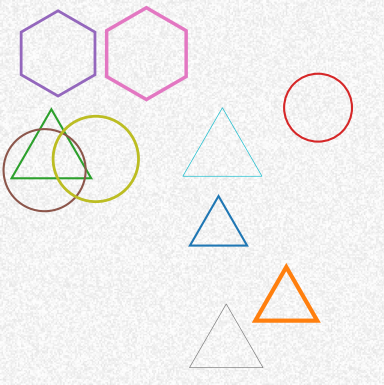[{"shape": "triangle", "thickness": 1.5, "radius": 0.43, "center": [0.568, 0.405]}, {"shape": "triangle", "thickness": 3, "radius": 0.46, "center": [0.744, 0.214]}, {"shape": "triangle", "thickness": 1.5, "radius": 0.6, "center": [0.133, 0.597]}, {"shape": "circle", "thickness": 1.5, "radius": 0.44, "center": [0.826, 0.72]}, {"shape": "hexagon", "thickness": 2, "radius": 0.55, "center": [0.151, 0.861]}, {"shape": "circle", "thickness": 1.5, "radius": 0.53, "center": [0.116, 0.558]}, {"shape": "hexagon", "thickness": 2.5, "radius": 0.6, "center": [0.38, 0.861]}, {"shape": "triangle", "thickness": 0.5, "radius": 0.55, "center": [0.588, 0.1]}, {"shape": "circle", "thickness": 2, "radius": 0.55, "center": [0.249, 0.587]}, {"shape": "triangle", "thickness": 0.5, "radius": 0.59, "center": [0.578, 0.602]}]